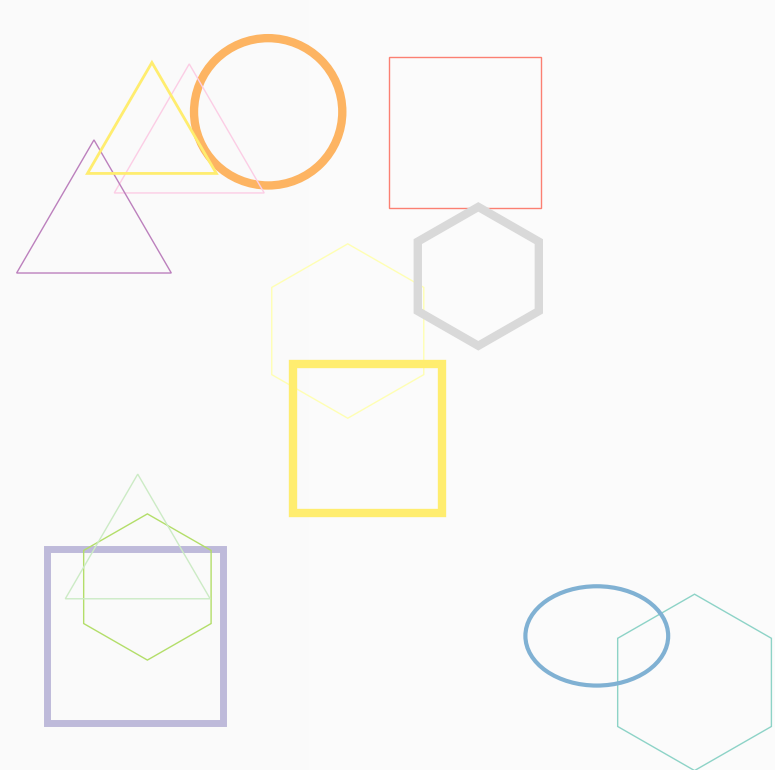[{"shape": "hexagon", "thickness": 0.5, "radius": 0.57, "center": [0.896, 0.114]}, {"shape": "hexagon", "thickness": 0.5, "radius": 0.57, "center": [0.449, 0.57]}, {"shape": "square", "thickness": 2.5, "radius": 0.57, "center": [0.174, 0.174]}, {"shape": "square", "thickness": 0.5, "radius": 0.49, "center": [0.6, 0.828]}, {"shape": "oval", "thickness": 1.5, "radius": 0.46, "center": [0.77, 0.174]}, {"shape": "circle", "thickness": 3, "radius": 0.48, "center": [0.346, 0.855]}, {"shape": "hexagon", "thickness": 0.5, "radius": 0.47, "center": [0.19, 0.238]}, {"shape": "triangle", "thickness": 0.5, "radius": 0.56, "center": [0.244, 0.805]}, {"shape": "hexagon", "thickness": 3, "radius": 0.45, "center": [0.617, 0.641]}, {"shape": "triangle", "thickness": 0.5, "radius": 0.58, "center": [0.121, 0.703]}, {"shape": "triangle", "thickness": 0.5, "radius": 0.54, "center": [0.178, 0.276]}, {"shape": "triangle", "thickness": 1, "radius": 0.48, "center": [0.196, 0.823]}, {"shape": "square", "thickness": 3, "radius": 0.48, "center": [0.474, 0.431]}]